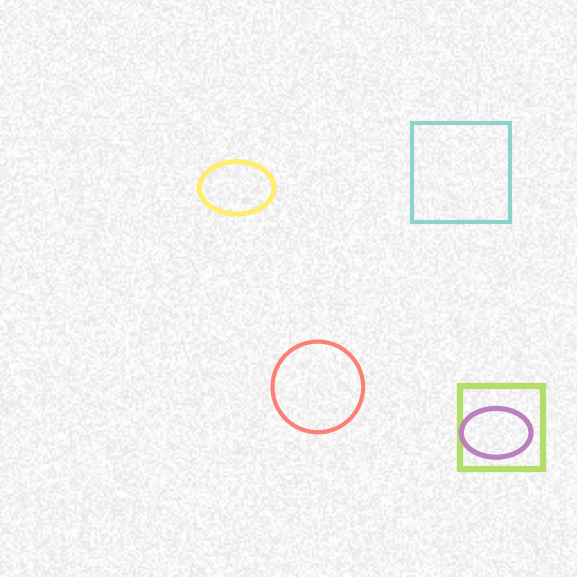[{"shape": "square", "thickness": 2, "radius": 0.43, "center": [0.798, 0.7]}, {"shape": "circle", "thickness": 2, "radius": 0.39, "center": [0.55, 0.329]}, {"shape": "square", "thickness": 3, "radius": 0.36, "center": [0.868, 0.259]}, {"shape": "oval", "thickness": 2.5, "radius": 0.3, "center": [0.859, 0.25]}, {"shape": "oval", "thickness": 2.5, "radius": 0.32, "center": [0.41, 0.674]}]